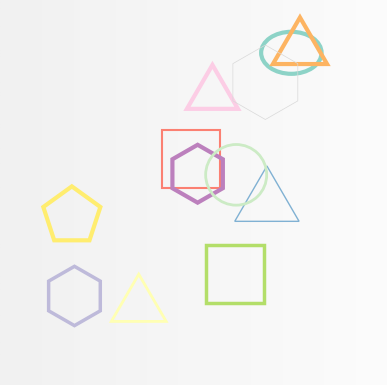[{"shape": "oval", "thickness": 3, "radius": 0.39, "center": [0.752, 0.863]}, {"shape": "triangle", "thickness": 2, "radius": 0.41, "center": [0.358, 0.206]}, {"shape": "hexagon", "thickness": 2.5, "radius": 0.38, "center": [0.192, 0.231]}, {"shape": "square", "thickness": 1.5, "radius": 0.38, "center": [0.493, 0.586]}, {"shape": "triangle", "thickness": 1, "radius": 0.48, "center": [0.689, 0.473]}, {"shape": "triangle", "thickness": 3, "radius": 0.4, "center": [0.774, 0.874]}, {"shape": "square", "thickness": 2.5, "radius": 0.38, "center": [0.607, 0.288]}, {"shape": "triangle", "thickness": 3, "radius": 0.38, "center": [0.548, 0.755]}, {"shape": "hexagon", "thickness": 0.5, "radius": 0.48, "center": [0.685, 0.786]}, {"shape": "hexagon", "thickness": 3, "radius": 0.38, "center": [0.51, 0.549]}, {"shape": "circle", "thickness": 2, "radius": 0.39, "center": [0.609, 0.546]}, {"shape": "pentagon", "thickness": 3, "radius": 0.39, "center": [0.185, 0.438]}]